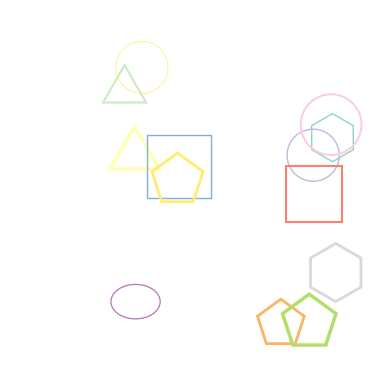[{"shape": "hexagon", "thickness": 1, "radius": 0.31, "center": [0.864, 0.642]}, {"shape": "triangle", "thickness": 2.5, "radius": 0.37, "center": [0.349, 0.598]}, {"shape": "circle", "thickness": 1, "radius": 0.34, "center": [0.813, 0.597]}, {"shape": "square", "thickness": 1.5, "radius": 0.36, "center": [0.816, 0.497]}, {"shape": "square", "thickness": 1, "radius": 0.41, "center": [0.465, 0.568]}, {"shape": "pentagon", "thickness": 2, "radius": 0.32, "center": [0.729, 0.159]}, {"shape": "pentagon", "thickness": 2.5, "radius": 0.37, "center": [0.803, 0.163]}, {"shape": "circle", "thickness": 1.5, "radius": 0.39, "center": [0.86, 0.676]}, {"shape": "hexagon", "thickness": 2, "radius": 0.38, "center": [0.872, 0.292]}, {"shape": "oval", "thickness": 1, "radius": 0.32, "center": [0.352, 0.217]}, {"shape": "triangle", "thickness": 1.5, "radius": 0.32, "center": [0.323, 0.766]}, {"shape": "pentagon", "thickness": 2, "radius": 0.35, "center": [0.461, 0.533]}, {"shape": "circle", "thickness": 0.5, "radius": 0.34, "center": [0.369, 0.825]}]